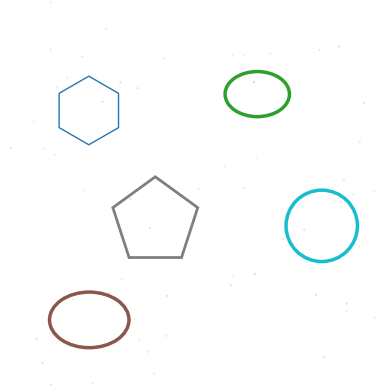[{"shape": "hexagon", "thickness": 1, "radius": 0.45, "center": [0.231, 0.713]}, {"shape": "oval", "thickness": 2.5, "radius": 0.42, "center": [0.668, 0.756]}, {"shape": "oval", "thickness": 2.5, "radius": 0.52, "center": [0.232, 0.169]}, {"shape": "pentagon", "thickness": 2, "radius": 0.58, "center": [0.403, 0.425]}, {"shape": "circle", "thickness": 2.5, "radius": 0.46, "center": [0.836, 0.413]}]